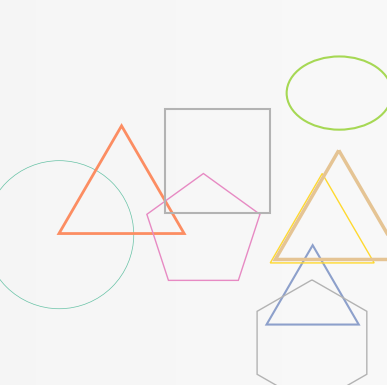[{"shape": "circle", "thickness": 0.5, "radius": 0.96, "center": [0.153, 0.39]}, {"shape": "triangle", "thickness": 2, "radius": 0.93, "center": [0.314, 0.487]}, {"shape": "triangle", "thickness": 1.5, "radius": 0.69, "center": [0.807, 0.226]}, {"shape": "pentagon", "thickness": 1, "radius": 0.77, "center": [0.525, 0.396]}, {"shape": "oval", "thickness": 1.5, "radius": 0.68, "center": [0.876, 0.758]}, {"shape": "triangle", "thickness": 1, "radius": 0.77, "center": [0.832, 0.395]}, {"shape": "triangle", "thickness": 2.5, "radius": 0.94, "center": [0.874, 0.421]}, {"shape": "square", "thickness": 1.5, "radius": 0.68, "center": [0.562, 0.582]}, {"shape": "hexagon", "thickness": 1, "radius": 0.82, "center": [0.805, 0.11]}]